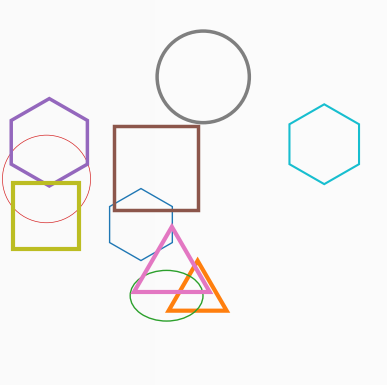[{"shape": "hexagon", "thickness": 1, "radius": 0.47, "center": [0.364, 0.417]}, {"shape": "triangle", "thickness": 3, "radius": 0.43, "center": [0.51, 0.236]}, {"shape": "oval", "thickness": 1, "radius": 0.47, "center": [0.43, 0.232]}, {"shape": "circle", "thickness": 0.5, "radius": 0.57, "center": [0.12, 0.535]}, {"shape": "hexagon", "thickness": 2.5, "radius": 0.57, "center": [0.127, 0.63]}, {"shape": "square", "thickness": 2.5, "radius": 0.54, "center": [0.403, 0.563]}, {"shape": "triangle", "thickness": 3, "radius": 0.56, "center": [0.443, 0.298]}, {"shape": "circle", "thickness": 2.5, "radius": 0.59, "center": [0.524, 0.8]}, {"shape": "square", "thickness": 3, "radius": 0.43, "center": [0.119, 0.438]}, {"shape": "hexagon", "thickness": 1.5, "radius": 0.52, "center": [0.837, 0.625]}]